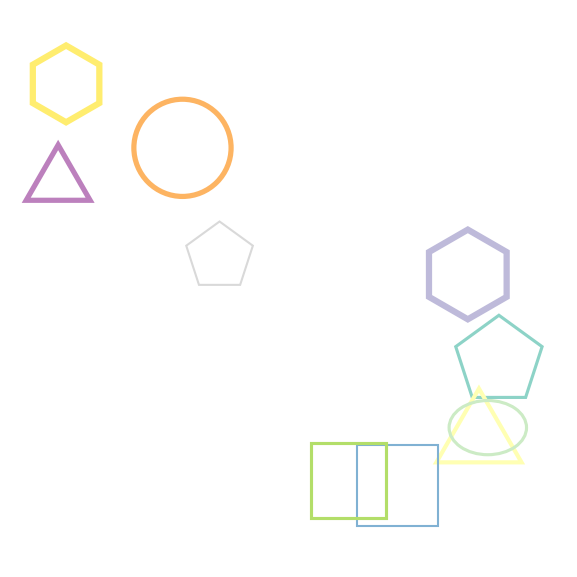[{"shape": "pentagon", "thickness": 1.5, "radius": 0.39, "center": [0.864, 0.375]}, {"shape": "triangle", "thickness": 2, "radius": 0.43, "center": [0.829, 0.241]}, {"shape": "hexagon", "thickness": 3, "radius": 0.39, "center": [0.81, 0.524]}, {"shape": "square", "thickness": 1, "radius": 0.35, "center": [0.688, 0.159]}, {"shape": "circle", "thickness": 2.5, "radius": 0.42, "center": [0.316, 0.743]}, {"shape": "square", "thickness": 1.5, "radius": 0.32, "center": [0.603, 0.167]}, {"shape": "pentagon", "thickness": 1, "radius": 0.3, "center": [0.38, 0.555]}, {"shape": "triangle", "thickness": 2.5, "radius": 0.32, "center": [0.101, 0.684]}, {"shape": "oval", "thickness": 1.5, "radius": 0.34, "center": [0.845, 0.259]}, {"shape": "hexagon", "thickness": 3, "radius": 0.33, "center": [0.114, 0.854]}]